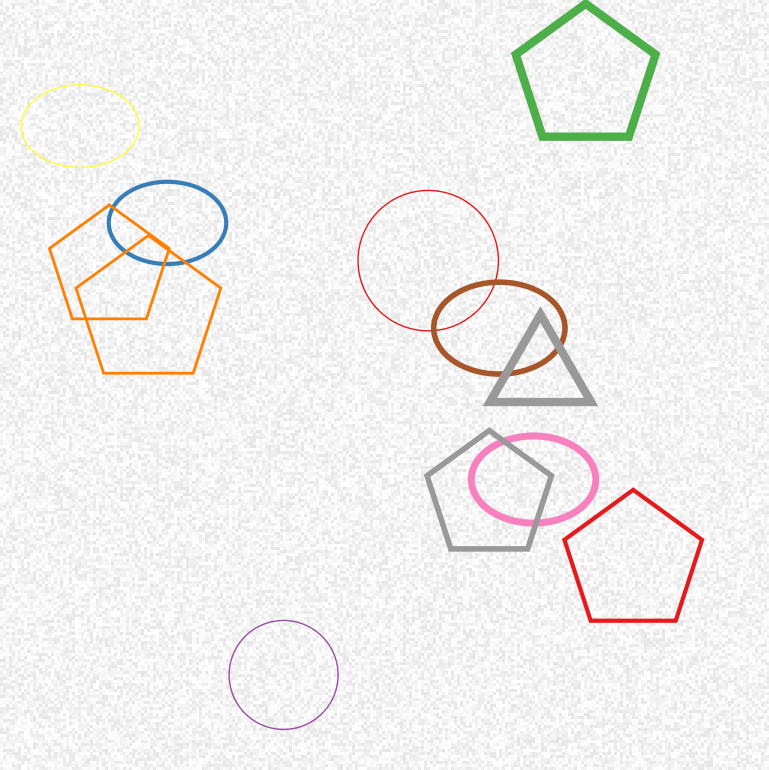[{"shape": "pentagon", "thickness": 1.5, "radius": 0.47, "center": [0.822, 0.27]}, {"shape": "circle", "thickness": 0.5, "radius": 0.46, "center": [0.556, 0.662]}, {"shape": "oval", "thickness": 1.5, "radius": 0.38, "center": [0.218, 0.711]}, {"shape": "pentagon", "thickness": 3, "radius": 0.48, "center": [0.761, 0.9]}, {"shape": "circle", "thickness": 0.5, "radius": 0.35, "center": [0.368, 0.123]}, {"shape": "pentagon", "thickness": 1, "radius": 0.49, "center": [0.193, 0.595]}, {"shape": "pentagon", "thickness": 1, "radius": 0.41, "center": [0.142, 0.652]}, {"shape": "oval", "thickness": 0.5, "radius": 0.38, "center": [0.104, 0.836]}, {"shape": "oval", "thickness": 2, "radius": 0.43, "center": [0.649, 0.574]}, {"shape": "oval", "thickness": 2.5, "radius": 0.4, "center": [0.693, 0.377]}, {"shape": "pentagon", "thickness": 2, "radius": 0.42, "center": [0.635, 0.356]}, {"shape": "triangle", "thickness": 3, "radius": 0.38, "center": [0.702, 0.516]}]